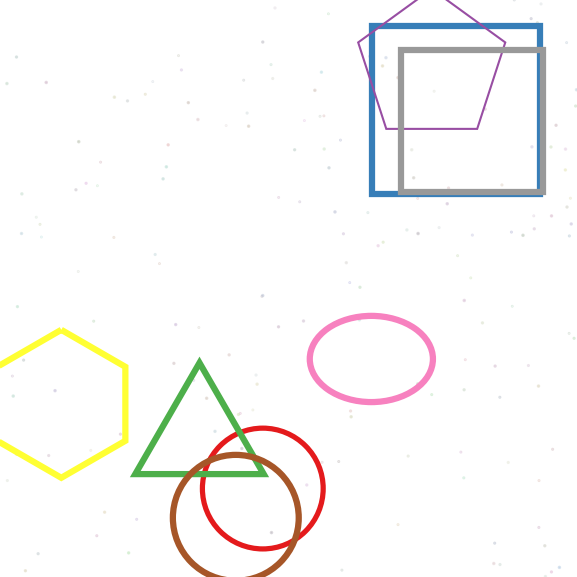[{"shape": "circle", "thickness": 2.5, "radius": 0.52, "center": [0.455, 0.153]}, {"shape": "square", "thickness": 3, "radius": 0.73, "center": [0.79, 0.809]}, {"shape": "triangle", "thickness": 3, "radius": 0.64, "center": [0.345, 0.242]}, {"shape": "pentagon", "thickness": 1, "radius": 0.67, "center": [0.748, 0.884]}, {"shape": "hexagon", "thickness": 3, "radius": 0.64, "center": [0.106, 0.3]}, {"shape": "circle", "thickness": 3, "radius": 0.54, "center": [0.408, 0.103]}, {"shape": "oval", "thickness": 3, "radius": 0.53, "center": [0.643, 0.378]}, {"shape": "square", "thickness": 3, "radius": 0.61, "center": [0.818, 0.79]}]